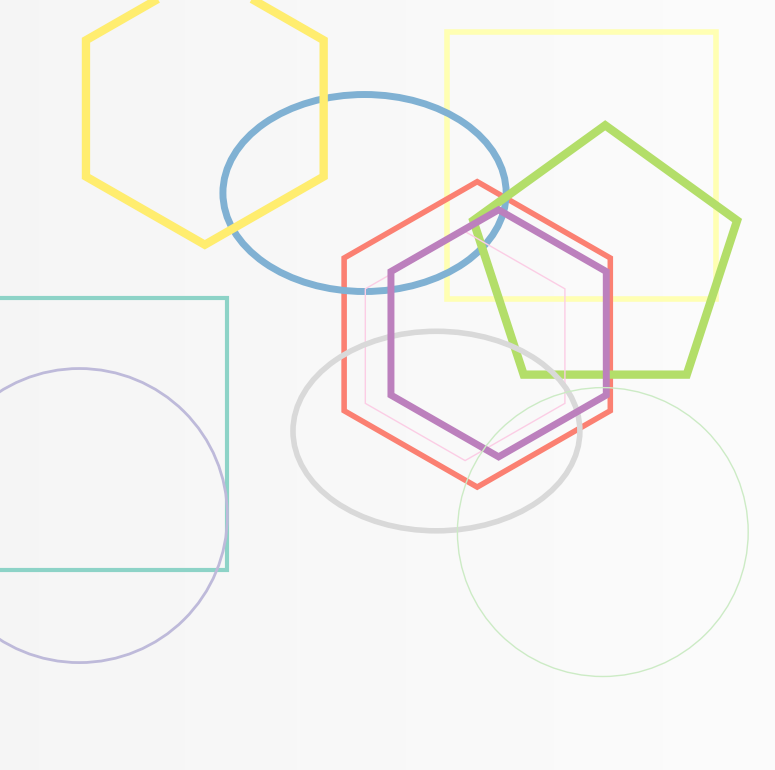[{"shape": "square", "thickness": 1.5, "radius": 0.88, "center": [0.116, 0.436]}, {"shape": "square", "thickness": 2, "radius": 0.87, "center": [0.75, 0.785]}, {"shape": "circle", "thickness": 1, "radius": 0.95, "center": [0.102, 0.33]}, {"shape": "hexagon", "thickness": 2, "radius": 0.99, "center": [0.616, 0.566]}, {"shape": "oval", "thickness": 2.5, "radius": 0.91, "center": [0.47, 0.749]}, {"shape": "pentagon", "thickness": 3, "radius": 0.89, "center": [0.781, 0.658]}, {"shape": "hexagon", "thickness": 0.5, "radius": 0.74, "center": [0.6, 0.551]}, {"shape": "oval", "thickness": 2, "radius": 0.93, "center": [0.563, 0.44]}, {"shape": "hexagon", "thickness": 2.5, "radius": 0.8, "center": [0.643, 0.567]}, {"shape": "circle", "thickness": 0.5, "radius": 0.94, "center": [0.778, 0.309]}, {"shape": "hexagon", "thickness": 3, "radius": 0.89, "center": [0.264, 0.859]}]